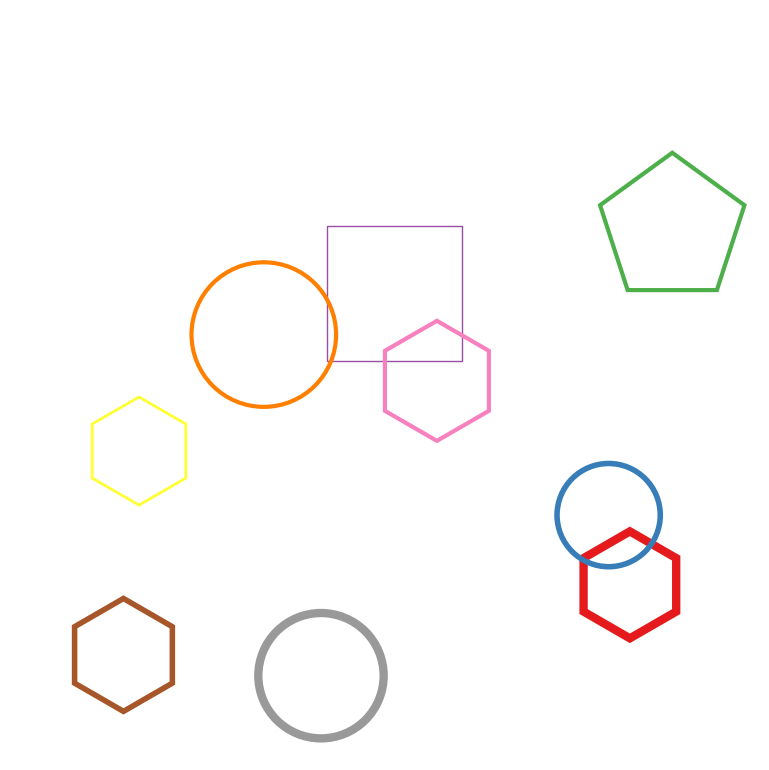[{"shape": "hexagon", "thickness": 3, "radius": 0.35, "center": [0.818, 0.24]}, {"shape": "circle", "thickness": 2, "radius": 0.34, "center": [0.79, 0.331]}, {"shape": "pentagon", "thickness": 1.5, "radius": 0.49, "center": [0.873, 0.703]}, {"shape": "square", "thickness": 0.5, "radius": 0.44, "center": [0.512, 0.618]}, {"shape": "circle", "thickness": 1.5, "radius": 0.47, "center": [0.343, 0.565]}, {"shape": "hexagon", "thickness": 1, "radius": 0.35, "center": [0.181, 0.414]}, {"shape": "hexagon", "thickness": 2, "radius": 0.37, "center": [0.16, 0.149]}, {"shape": "hexagon", "thickness": 1.5, "radius": 0.39, "center": [0.567, 0.505]}, {"shape": "circle", "thickness": 3, "radius": 0.41, "center": [0.417, 0.122]}]